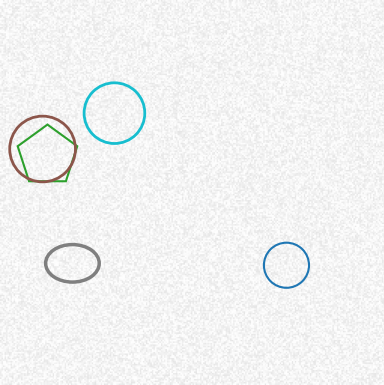[{"shape": "circle", "thickness": 1.5, "radius": 0.29, "center": [0.744, 0.311]}, {"shape": "pentagon", "thickness": 1.5, "radius": 0.41, "center": [0.123, 0.595]}, {"shape": "circle", "thickness": 2, "radius": 0.43, "center": [0.111, 0.613]}, {"shape": "oval", "thickness": 2.5, "radius": 0.35, "center": [0.188, 0.316]}, {"shape": "circle", "thickness": 2, "radius": 0.39, "center": [0.297, 0.706]}]